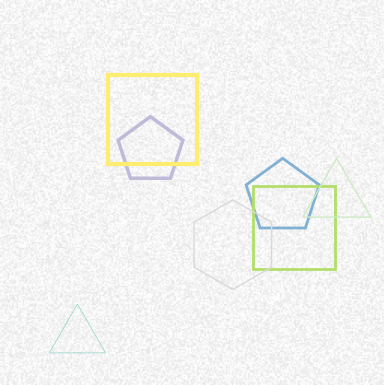[{"shape": "triangle", "thickness": 0.5, "radius": 0.42, "center": [0.201, 0.126]}, {"shape": "pentagon", "thickness": 2.5, "radius": 0.44, "center": [0.391, 0.608]}, {"shape": "pentagon", "thickness": 2, "radius": 0.5, "center": [0.734, 0.489]}, {"shape": "square", "thickness": 2, "radius": 0.54, "center": [0.763, 0.41]}, {"shape": "hexagon", "thickness": 1, "radius": 0.58, "center": [0.605, 0.365]}, {"shape": "triangle", "thickness": 1, "radius": 0.51, "center": [0.874, 0.487]}, {"shape": "square", "thickness": 3, "radius": 0.58, "center": [0.395, 0.69]}]